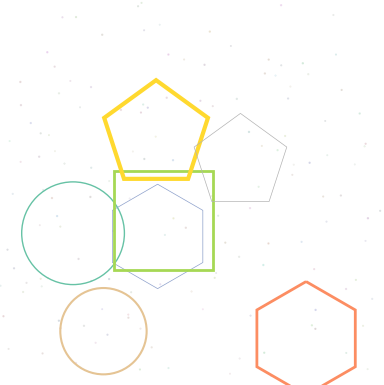[{"shape": "circle", "thickness": 1, "radius": 0.67, "center": [0.19, 0.394]}, {"shape": "hexagon", "thickness": 2, "radius": 0.74, "center": [0.795, 0.121]}, {"shape": "hexagon", "thickness": 0.5, "radius": 0.68, "center": [0.409, 0.386]}, {"shape": "square", "thickness": 2, "radius": 0.64, "center": [0.425, 0.427]}, {"shape": "pentagon", "thickness": 3, "radius": 0.71, "center": [0.405, 0.65]}, {"shape": "circle", "thickness": 1.5, "radius": 0.56, "center": [0.269, 0.14]}, {"shape": "pentagon", "thickness": 0.5, "radius": 0.63, "center": [0.625, 0.579]}]